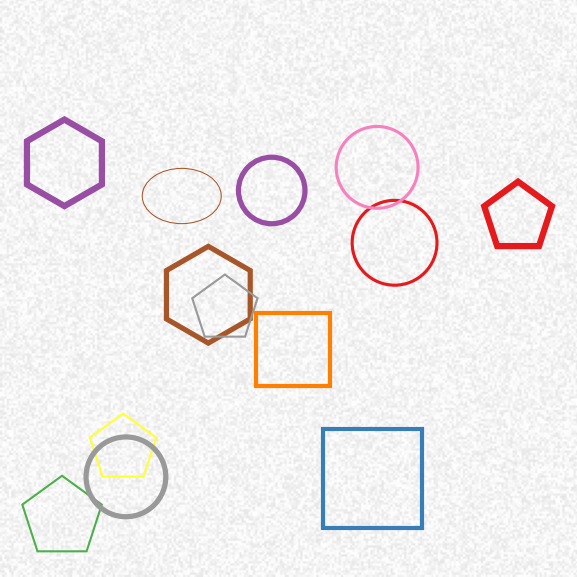[{"shape": "circle", "thickness": 1.5, "radius": 0.37, "center": [0.683, 0.579]}, {"shape": "pentagon", "thickness": 3, "radius": 0.31, "center": [0.897, 0.623]}, {"shape": "square", "thickness": 2, "radius": 0.43, "center": [0.646, 0.171]}, {"shape": "pentagon", "thickness": 1, "radius": 0.36, "center": [0.107, 0.103]}, {"shape": "circle", "thickness": 2.5, "radius": 0.29, "center": [0.471, 0.669]}, {"shape": "hexagon", "thickness": 3, "radius": 0.37, "center": [0.112, 0.717]}, {"shape": "square", "thickness": 2, "radius": 0.32, "center": [0.507, 0.394]}, {"shape": "pentagon", "thickness": 1, "radius": 0.3, "center": [0.213, 0.223]}, {"shape": "hexagon", "thickness": 2.5, "radius": 0.42, "center": [0.361, 0.489]}, {"shape": "oval", "thickness": 0.5, "radius": 0.34, "center": [0.315, 0.66]}, {"shape": "circle", "thickness": 1.5, "radius": 0.35, "center": [0.653, 0.709]}, {"shape": "pentagon", "thickness": 1, "radius": 0.3, "center": [0.389, 0.464]}, {"shape": "circle", "thickness": 2.5, "radius": 0.35, "center": [0.218, 0.173]}]